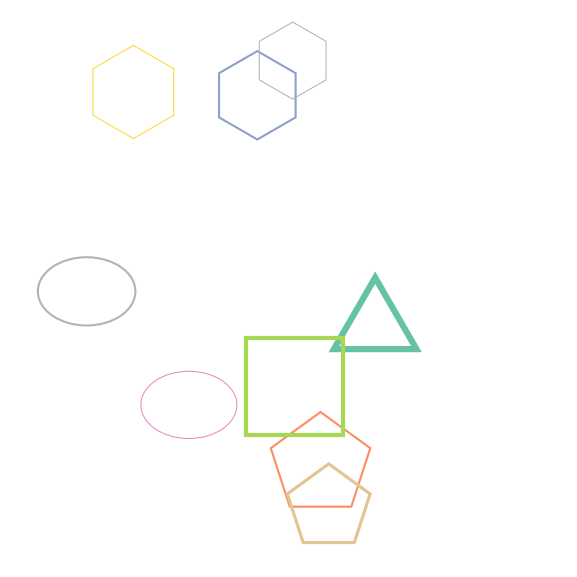[{"shape": "triangle", "thickness": 3, "radius": 0.41, "center": [0.65, 0.436]}, {"shape": "pentagon", "thickness": 1, "radius": 0.45, "center": [0.555, 0.195]}, {"shape": "hexagon", "thickness": 1, "radius": 0.38, "center": [0.446, 0.834]}, {"shape": "oval", "thickness": 0.5, "radius": 0.42, "center": [0.327, 0.298]}, {"shape": "square", "thickness": 2, "radius": 0.42, "center": [0.51, 0.33]}, {"shape": "hexagon", "thickness": 0.5, "radius": 0.4, "center": [0.231, 0.84]}, {"shape": "pentagon", "thickness": 1.5, "radius": 0.38, "center": [0.569, 0.121]}, {"shape": "oval", "thickness": 1, "radius": 0.42, "center": [0.15, 0.495]}, {"shape": "hexagon", "thickness": 0.5, "radius": 0.33, "center": [0.507, 0.894]}]